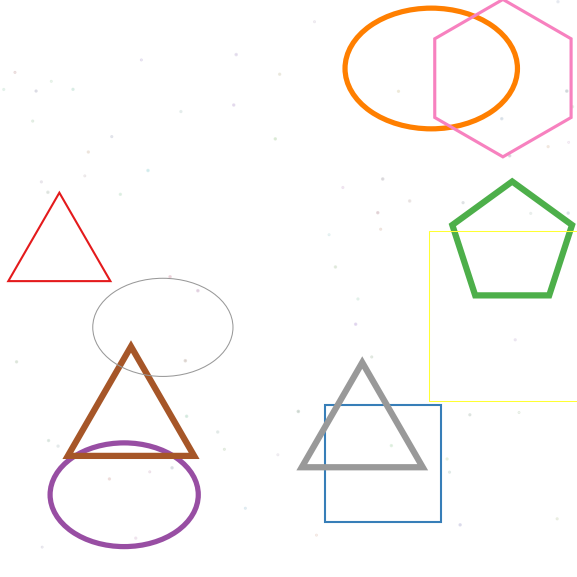[{"shape": "triangle", "thickness": 1, "radius": 0.51, "center": [0.103, 0.563]}, {"shape": "square", "thickness": 1, "radius": 0.5, "center": [0.663, 0.197]}, {"shape": "pentagon", "thickness": 3, "radius": 0.54, "center": [0.887, 0.576]}, {"shape": "oval", "thickness": 2.5, "radius": 0.64, "center": [0.215, 0.142]}, {"shape": "oval", "thickness": 2.5, "radius": 0.75, "center": [0.747, 0.881]}, {"shape": "square", "thickness": 0.5, "radius": 0.74, "center": [0.89, 0.452]}, {"shape": "triangle", "thickness": 3, "radius": 0.63, "center": [0.227, 0.273]}, {"shape": "hexagon", "thickness": 1.5, "radius": 0.68, "center": [0.871, 0.864]}, {"shape": "triangle", "thickness": 3, "radius": 0.6, "center": [0.627, 0.25]}, {"shape": "oval", "thickness": 0.5, "radius": 0.61, "center": [0.282, 0.432]}]